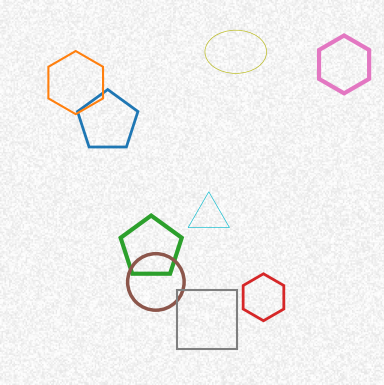[{"shape": "pentagon", "thickness": 2, "radius": 0.41, "center": [0.28, 0.685]}, {"shape": "hexagon", "thickness": 1.5, "radius": 0.41, "center": [0.197, 0.785]}, {"shape": "pentagon", "thickness": 3, "radius": 0.42, "center": [0.393, 0.357]}, {"shape": "hexagon", "thickness": 2, "radius": 0.3, "center": [0.684, 0.228]}, {"shape": "circle", "thickness": 2.5, "radius": 0.37, "center": [0.405, 0.268]}, {"shape": "hexagon", "thickness": 3, "radius": 0.38, "center": [0.894, 0.833]}, {"shape": "square", "thickness": 1.5, "radius": 0.39, "center": [0.538, 0.171]}, {"shape": "oval", "thickness": 0.5, "radius": 0.4, "center": [0.612, 0.865]}, {"shape": "triangle", "thickness": 0.5, "radius": 0.31, "center": [0.542, 0.44]}]